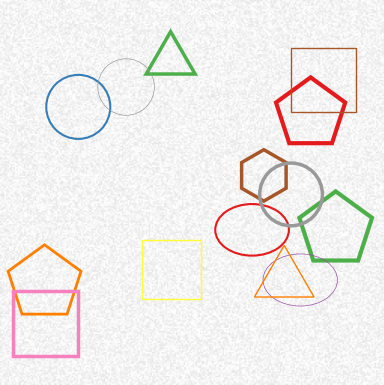[{"shape": "pentagon", "thickness": 3, "radius": 0.47, "center": [0.807, 0.705]}, {"shape": "oval", "thickness": 1.5, "radius": 0.48, "center": [0.655, 0.403]}, {"shape": "circle", "thickness": 1.5, "radius": 0.42, "center": [0.203, 0.722]}, {"shape": "triangle", "thickness": 2.5, "radius": 0.37, "center": [0.443, 0.844]}, {"shape": "pentagon", "thickness": 3, "radius": 0.5, "center": [0.872, 0.404]}, {"shape": "oval", "thickness": 0.5, "radius": 0.48, "center": [0.78, 0.273]}, {"shape": "pentagon", "thickness": 2, "radius": 0.5, "center": [0.116, 0.265]}, {"shape": "triangle", "thickness": 1, "radius": 0.45, "center": [0.738, 0.273]}, {"shape": "square", "thickness": 1, "radius": 0.38, "center": [0.444, 0.299]}, {"shape": "square", "thickness": 1, "radius": 0.42, "center": [0.841, 0.793]}, {"shape": "hexagon", "thickness": 2.5, "radius": 0.33, "center": [0.685, 0.544]}, {"shape": "square", "thickness": 2.5, "radius": 0.42, "center": [0.118, 0.16]}, {"shape": "circle", "thickness": 2.5, "radius": 0.41, "center": [0.756, 0.495]}, {"shape": "circle", "thickness": 0.5, "radius": 0.37, "center": [0.328, 0.774]}]